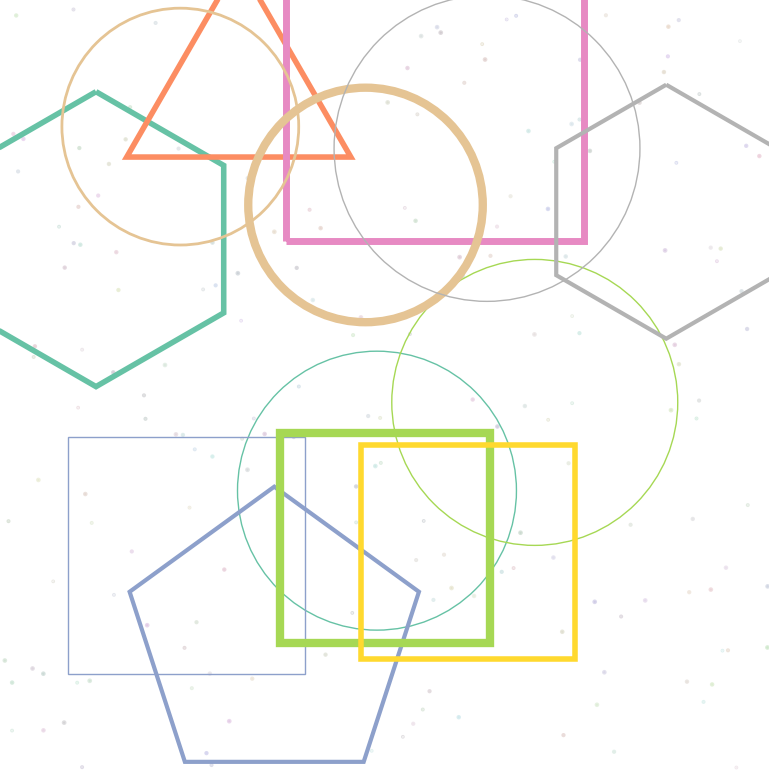[{"shape": "hexagon", "thickness": 2, "radius": 0.96, "center": [0.125, 0.689]}, {"shape": "circle", "thickness": 0.5, "radius": 0.91, "center": [0.49, 0.363]}, {"shape": "triangle", "thickness": 2, "radius": 0.84, "center": [0.31, 0.88]}, {"shape": "square", "thickness": 0.5, "radius": 0.77, "center": [0.242, 0.279]}, {"shape": "pentagon", "thickness": 1.5, "radius": 0.99, "center": [0.356, 0.17]}, {"shape": "square", "thickness": 2.5, "radius": 0.97, "center": [0.565, 0.881]}, {"shape": "circle", "thickness": 0.5, "radius": 0.93, "center": [0.695, 0.477]}, {"shape": "square", "thickness": 3, "radius": 0.68, "center": [0.5, 0.301]}, {"shape": "square", "thickness": 2, "radius": 0.69, "center": [0.608, 0.283]}, {"shape": "circle", "thickness": 3, "radius": 0.76, "center": [0.475, 0.734]}, {"shape": "circle", "thickness": 1, "radius": 0.77, "center": [0.234, 0.836]}, {"shape": "hexagon", "thickness": 1.5, "radius": 0.82, "center": [0.865, 0.725]}, {"shape": "circle", "thickness": 0.5, "radius": 0.99, "center": [0.632, 0.807]}]